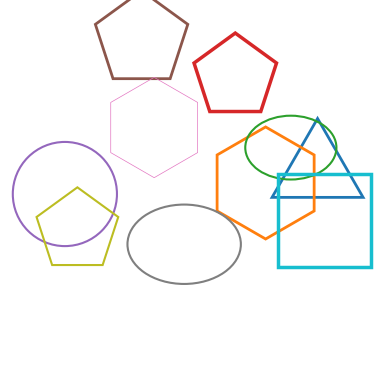[{"shape": "triangle", "thickness": 2, "radius": 0.68, "center": [0.825, 0.556]}, {"shape": "hexagon", "thickness": 2, "radius": 0.73, "center": [0.69, 0.525]}, {"shape": "oval", "thickness": 1.5, "radius": 0.59, "center": [0.755, 0.617]}, {"shape": "pentagon", "thickness": 2.5, "radius": 0.56, "center": [0.611, 0.801]}, {"shape": "circle", "thickness": 1.5, "radius": 0.68, "center": [0.169, 0.496]}, {"shape": "pentagon", "thickness": 2, "radius": 0.63, "center": [0.368, 0.898]}, {"shape": "hexagon", "thickness": 0.5, "radius": 0.65, "center": [0.4, 0.669]}, {"shape": "oval", "thickness": 1.5, "radius": 0.74, "center": [0.478, 0.366]}, {"shape": "pentagon", "thickness": 1.5, "radius": 0.56, "center": [0.201, 0.402]}, {"shape": "square", "thickness": 2.5, "radius": 0.61, "center": [0.843, 0.427]}]